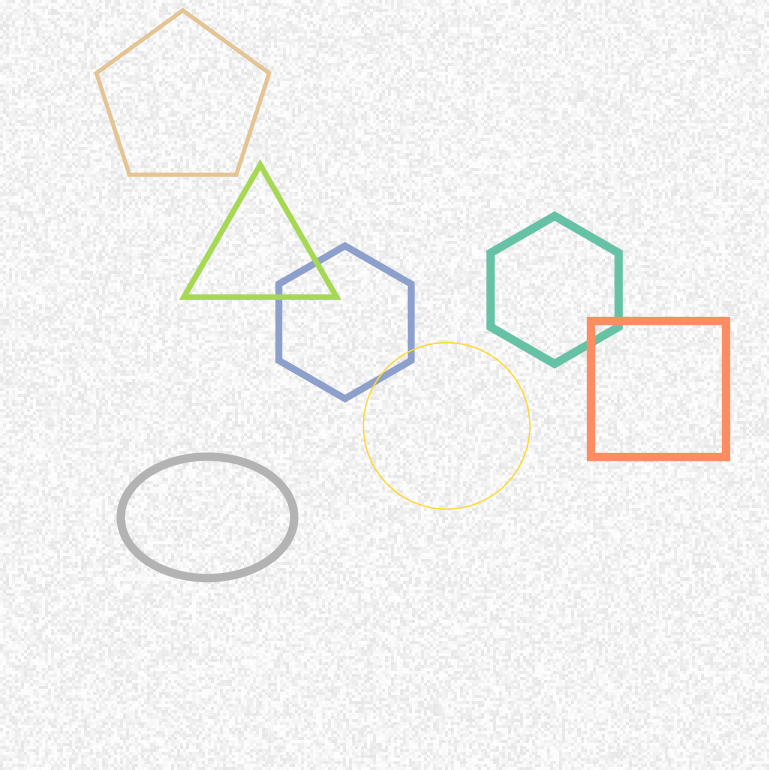[{"shape": "hexagon", "thickness": 3, "radius": 0.48, "center": [0.72, 0.623]}, {"shape": "square", "thickness": 3, "radius": 0.44, "center": [0.855, 0.495]}, {"shape": "hexagon", "thickness": 2.5, "radius": 0.5, "center": [0.448, 0.581]}, {"shape": "triangle", "thickness": 2, "radius": 0.57, "center": [0.338, 0.671]}, {"shape": "circle", "thickness": 0.5, "radius": 0.54, "center": [0.58, 0.447]}, {"shape": "pentagon", "thickness": 1.5, "radius": 0.59, "center": [0.237, 0.869]}, {"shape": "oval", "thickness": 3, "radius": 0.56, "center": [0.269, 0.328]}]